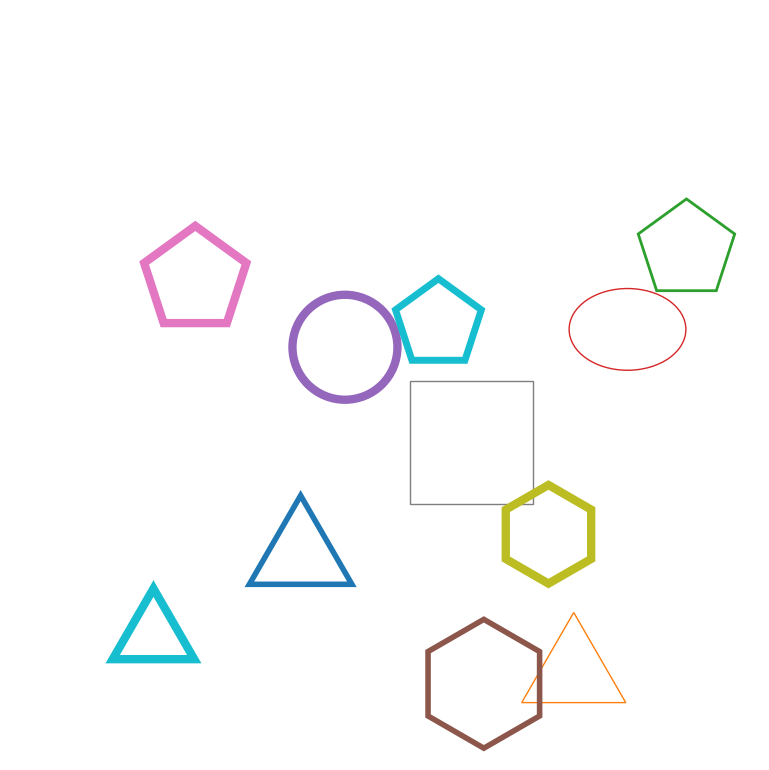[{"shape": "triangle", "thickness": 2, "radius": 0.38, "center": [0.39, 0.28]}, {"shape": "triangle", "thickness": 0.5, "radius": 0.39, "center": [0.745, 0.127]}, {"shape": "pentagon", "thickness": 1, "radius": 0.33, "center": [0.892, 0.676]}, {"shape": "oval", "thickness": 0.5, "radius": 0.38, "center": [0.815, 0.572]}, {"shape": "circle", "thickness": 3, "radius": 0.34, "center": [0.448, 0.549]}, {"shape": "hexagon", "thickness": 2, "radius": 0.42, "center": [0.628, 0.112]}, {"shape": "pentagon", "thickness": 3, "radius": 0.35, "center": [0.254, 0.637]}, {"shape": "square", "thickness": 0.5, "radius": 0.4, "center": [0.612, 0.425]}, {"shape": "hexagon", "thickness": 3, "radius": 0.32, "center": [0.712, 0.306]}, {"shape": "pentagon", "thickness": 2.5, "radius": 0.29, "center": [0.569, 0.579]}, {"shape": "triangle", "thickness": 3, "radius": 0.31, "center": [0.199, 0.175]}]